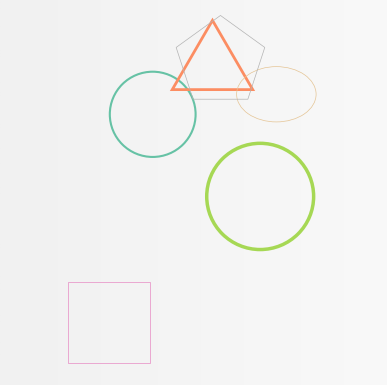[{"shape": "circle", "thickness": 1.5, "radius": 0.55, "center": [0.394, 0.703]}, {"shape": "triangle", "thickness": 2, "radius": 0.6, "center": [0.548, 0.827]}, {"shape": "square", "thickness": 0.5, "radius": 0.52, "center": [0.281, 0.162]}, {"shape": "circle", "thickness": 2.5, "radius": 0.69, "center": [0.671, 0.49]}, {"shape": "oval", "thickness": 0.5, "radius": 0.51, "center": [0.713, 0.755]}, {"shape": "pentagon", "thickness": 0.5, "radius": 0.6, "center": [0.569, 0.84]}]